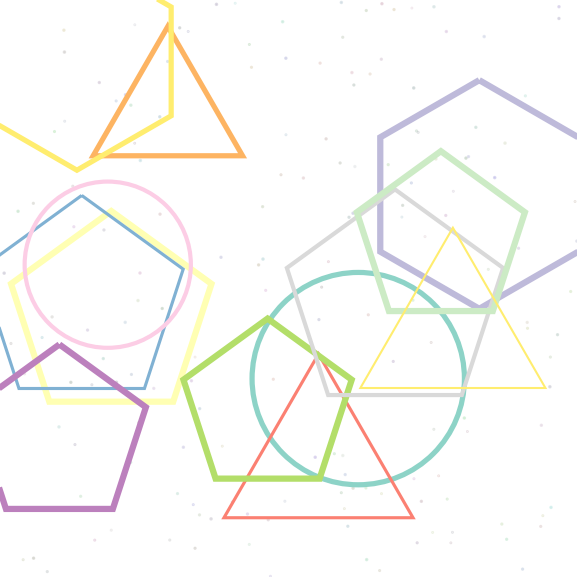[{"shape": "circle", "thickness": 2.5, "radius": 0.92, "center": [0.62, 0.344]}, {"shape": "pentagon", "thickness": 3, "radius": 0.91, "center": [0.193, 0.451]}, {"shape": "hexagon", "thickness": 3, "radius": 0.99, "center": [0.83, 0.662]}, {"shape": "triangle", "thickness": 1.5, "radius": 0.95, "center": [0.552, 0.197]}, {"shape": "pentagon", "thickness": 1.5, "radius": 0.92, "center": [0.141, 0.476]}, {"shape": "triangle", "thickness": 2.5, "radius": 0.75, "center": [0.291, 0.804]}, {"shape": "pentagon", "thickness": 3, "radius": 0.77, "center": [0.463, 0.294]}, {"shape": "circle", "thickness": 2, "radius": 0.72, "center": [0.187, 0.541]}, {"shape": "pentagon", "thickness": 2, "radius": 0.98, "center": [0.684, 0.474]}, {"shape": "pentagon", "thickness": 3, "radius": 0.79, "center": [0.103, 0.245]}, {"shape": "pentagon", "thickness": 3, "radius": 0.77, "center": [0.763, 0.584]}, {"shape": "hexagon", "thickness": 2.5, "radius": 0.94, "center": [0.133, 0.893]}, {"shape": "triangle", "thickness": 1, "radius": 0.92, "center": [0.784, 0.42]}]